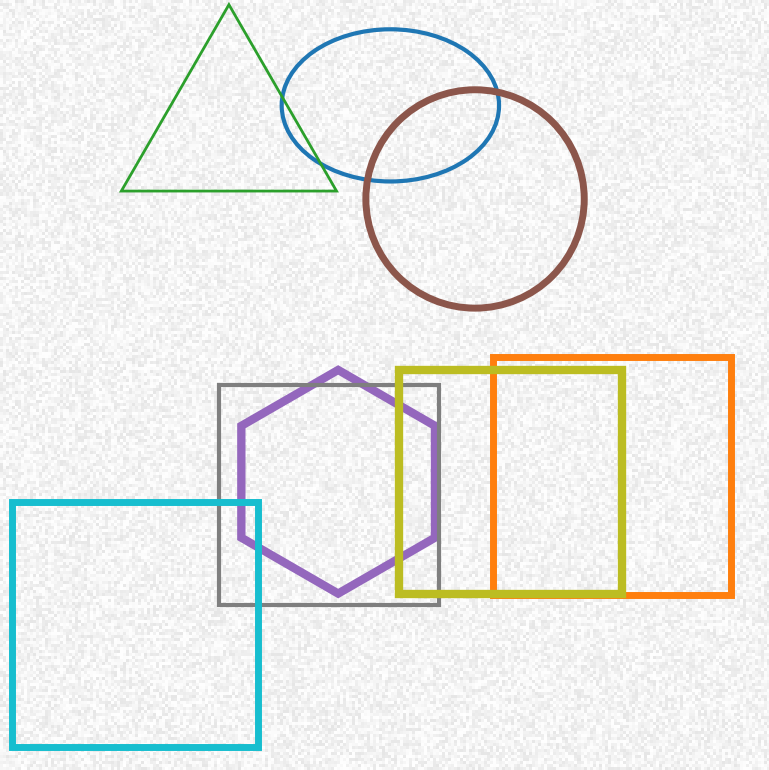[{"shape": "oval", "thickness": 1.5, "radius": 0.71, "center": [0.507, 0.863]}, {"shape": "square", "thickness": 2.5, "radius": 0.77, "center": [0.795, 0.382]}, {"shape": "triangle", "thickness": 1, "radius": 0.81, "center": [0.297, 0.833]}, {"shape": "hexagon", "thickness": 3, "radius": 0.73, "center": [0.439, 0.374]}, {"shape": "circle", "thickness": 2.5, "radius": 0.71, "center": [0.617, 0.742]}, {"shape": "square", "thickness": 1.5, "radius": 0.71, "center": [0.427, 0.358]}, {"shape": "square", "thickness": 3, "radius": 0.72, "center": [0.663, 0.374]}, {"shape": "square", "thickness": 2.5, "radius": 0.8, "center": [0.175, 0.189]}]